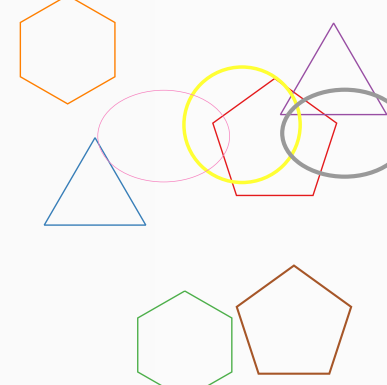[{"shape": "pentagon", "thickness": 1, "radius": 0.84, "center": [0.709, 0.628]}, {"shape": "triangle", "thickness": 1, "radius": 0.76, "center": [0.245, 0.491]}, {"shape": "hexagon", "thickness": 1, "radius": 0.7, "center": [0.477, 0.104]}, {"shape": "triangle", "thickness": 1, "radius": 0.79, "center": [0.861, 0.782]}, {"shape": "hexagon", "thickness": 1, "radius": 0.7, "center": [0.175, 0.871]}, {"shape": "circle", "thickness": 2.5, "radius": 0.75, "center": [0.625, 0.676]}, {"shape": "pentagon", "thickness": 1.5, "radius": 0.78, "center": [0.759, 0.155]}, {"shape": "oval", "thickness": 0.5, "radius": 0.85, "center": [0.422, 0.647]}, {"shape": "oval", "thickness": 3, "radius": 0.81, "center": [0.89, 0.654]}]